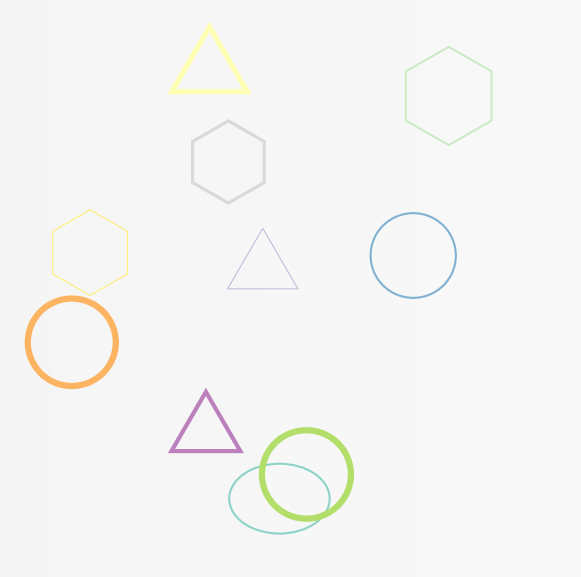[{"shape": "oval", "thickness": 1, "radius": 0.43, "center": [0.481, 0.136]}, {"shape": "triangle", "thickness": 2.5, "radius": 0.37, "center": [0.36, 0.878]}, {"shape": "triangle", "thickness": 0.5, "radius": 0.35, "center": [0.452, 0.534]}, {"shape": "circle", "thickness": 1, "radius": 0.37, "center": [0.711, 0.557]}, {"shape": "circle", "thickness": 3, "radius": 0.38, "center": [0.124, 0.406]}, {"shape": "circle", "thickness": 3, "radius": 0.38, "center": [0.527, 0.178]}, {"shape": "hexagon", "thickness": 1.5, "radius": 0.36, "center": [0.393, 0.719]}, {"shape": "triangle", "thickness": 2, "radius": 0.34, "center": [0.354, 0.252]}, {"shape": "hexagon", "thickness": 1, "radius": 0.43, "center": [0.772, 0.833]}, {"shape": "hexagon", "thickness": 0.5, "radius": 0.37, "center": [0.155, 0.562]}]